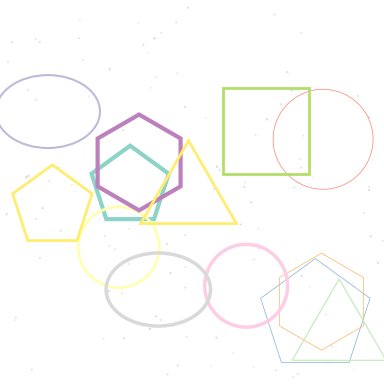[{"shape": "pentagon", "thickness": 3, "radius": 0.53, "center": [0.338, 0.516]}, {"shape": "circle", "thickness": 2, "radius": 0.53, "center": [0.309, 0.358]}, {"shape": "oval", "thickness": 1.5, "radius": 0.68, "center": [0.124, 0.71]}, {"shape": "circle", "thickness": 0.5, "radius": 0.65, "center": [0.839, 0.638]}, {"shape": "pentagon", "thickness": 0.5, "radius": 0.75, "center": [0.819, 0.179]}, {"shape": "hexagon", "thickness": 0.5, "radius": 0.63, "center": [0.835, 0.216]}, {"shape": "square", "thickness": 2, "radius": 0.56, "center": [0.69, 0.659]}, {"shape": "circle", "thickness": 2.5, "radius": 0.54, "center": [0.639, 0.258]}, {"shape": "oval", "thickness": 2.5, "radius": 0.68, "center": [0.411, 0.248]}, {"shape": "hexagon", "thickness": 3, "radius": 0.62, "center": [0.361, 0.578]}, {"shape": "triangle", "thickness": 1, "radius": 0.71, "center": [0.881, 0.134]}, {"shape": "triangle", "thickness": 2, "radius": 0.72, "center": [0.49, 0.491]}, {"shape": "pentagon", "thickness": 2, "radius": 0.54, "center": [0.136, 0.463]}]